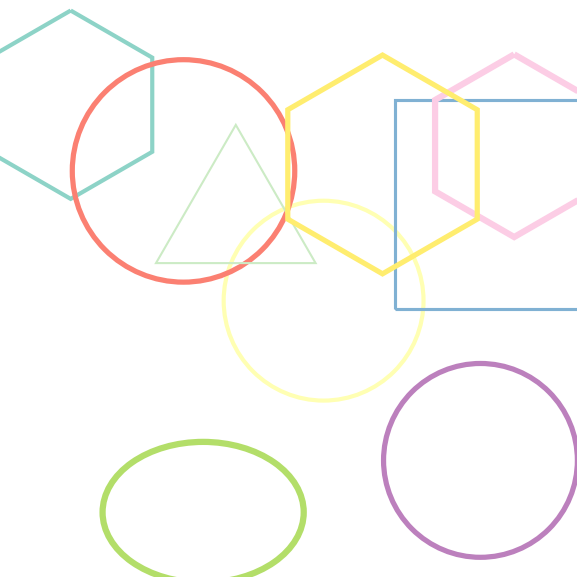[{"shape": "hexagon", "thickness": 2, "radius": 0.82, "center": [0.122, 0.818]}, {"shape": "circle", "thickness": 2, "radius": 0.87, "center": [0.56, 0.479]}, {"shape": "circle", "thickness": 2.5, "radius": 0.96, "center": [0.318, 0.703]}, {"shape": "square", "thickness": 1.5, "radius": 0.9, "center": [0.864, 0.645]}, {"shape": "oval", "thickness": 3, "radius": 0.87, "center": [0.352, 0.112]}, {"shape": "hexagon", "thickness": 3, "radius": 0.79, "center": [0.89, 0.747]}, {"shape": "circle", "thickness": 2.5, "radius": 0.84, "center": [0.832, 0.202]}, {"shape": "triangle", "thickness": 1, "radius": 0.8, "center": [0.408, 0.623]}, {"shape": "hexagon", "thickness": 2.5, "radius": 0.95, "center": [0.662, 0.714]}]